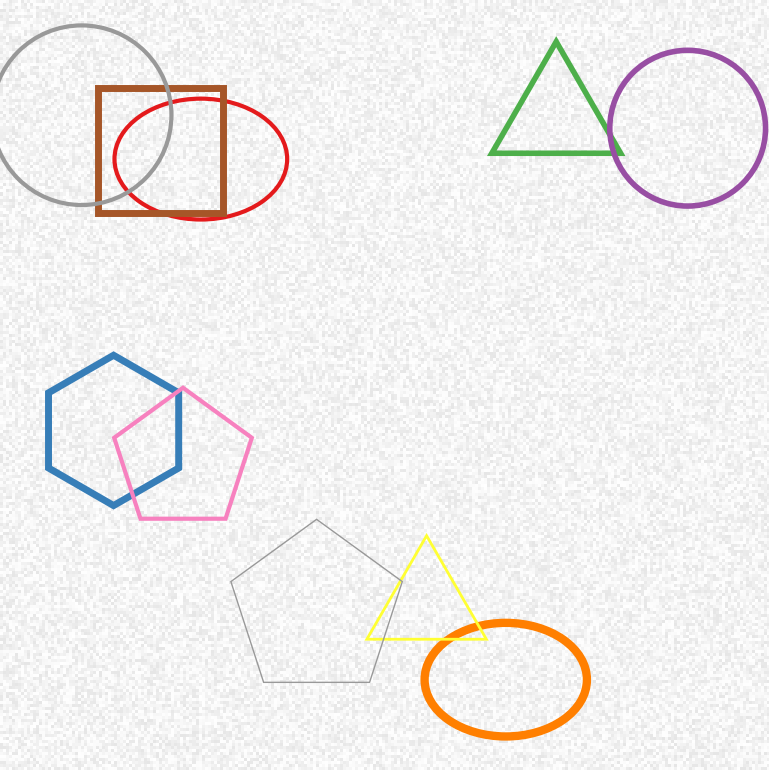[{"shape": "oval", "thickness": 1.5, "radius": 0.56, "center": [0.261, 0.793]}, {"shape": "hexagon", "thickness": 2.5, "radius": 0.49, "center": [0.148, 0.441]}, {"shape": "triangle", "thickness": 2, "radius": 0.48, "center": [0.722, 0.849]}, {"shape": "circle", "thickness": 2, "radius": 0.51, "center": [0.893, 0.834]}, {"shape": "oval", "thickness": 3, "radius": 0.53, "center": [0.657, 0.117]}, {"shape": "triangle", "thickness": 1, "radius": 0.45, "center": [0.554, 0.215]}, {"shape": "square", "thickness": 2.5, "radius": 0.41, "center": [0.209, 0.804]}, {"shape": "pentagon", "thickness": 1.5, "radius": 0.47, "center": [0.238, 0.402]}, {"shape": "pentagon", "thickness": 0.5, "radius": 0.59, "center": [0.411, 0.209]}, {"shape": "circle", "thickness": 1.5, "radius": 0.58, "center": [0.106, 0.85]}]